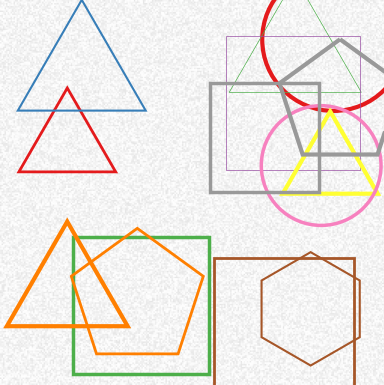[{"shape": "circle", "thickness": 3, "radius": 0.93, "center": [0.867, 0.897]}, {"shape": "triangle", "thickness": 2, "radius": 0.73, "center": [0.175, 0.626]}, {"shape": "triangle", "thickness": 1.5, "radius": 0.96, "center": [0.212, 0.809]}, {"shape": "triangle", "thickness": 0.5, "radius": 0.99, "center": [0.767, 0.859]}, {"shape": "square", "thickness": 2.5, "radius": 0.89, "center": [0.366, 0.207]}, {"shape": "square", "thickness": 0.5, "radius": 0.87, "center": [0.761, 0.733]}, {"shape": "pentagon", "thickness": 2, "radius": 0.9, "center": [0.357, 0.227]}, {"shape": "triangle", "thickness": 3, "radius": 0.91, "center": [0.175, 0.243]}, {"shape": "triangle", "thickness": 3, "radius": 0.71, "center": [0.858, 0.568]}, {"shape": "hexagon", "thickness": 1.5, "radius": 0.74, "center": [0.807, 0.198]}, {"shape": "square", "thickness": 2, "radius": 0.91, "center": [0.737, 0.147]}, {"shape": "circle", "thickness": 2.5, "radius": 0.78, "center": [0.834, 0.57]}, {"shape": "pentagon", "thickness": 3, "radius": 0.83, "center": [0.883, 0.733]}, {"shape": "square", "thickness": 2.5, "radius": 0.71, "center": [0.687, 0.643]}]